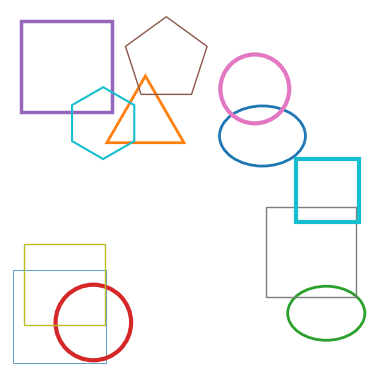[{"shape": "square", "thickness": 0.5, "radius": 0.6, "center": [0.155, 0.178]}, {"shape": "oval", "thickness": 2, "radius": 0.56, "center": [0.682, 0.647]}, {"shape": "triangle", "thickness": 2, "radius": 0.58, "center": [0.378, 0.687]}, {"shape": "oval", "thickness": 2, "radius": 0.5, "center": [0.847, 0.186]}, {"shape": "circle", "thickness": 3, "radius": 0.49, "center": [0.242, 0.162]}, {"shape": "square", "thickness": 2.5, "radius": 0.59, "center": [0.173, 0.827]}, {"shape": "pentagon", "thickness": 1, "radius": 0.56, "center": [0.432, 0.845]}, {"shape": "circle", "thickness": 3, "radius": 0.45, "center": [0.662, 0.769]}, {"shape": "square", "thickness": 1, "radius": 0.58, "center": [0.809, 0.346]}, {"shape": "square", "thickness": 1, "radius": 0.53, "center": [0.169, 0.262]}, {"shape": "hexagon", "thickness": 1.5, "radius": 0.47, "center": [0.268, 0.68]}, {"shape": "square", "thickness": 3, "radius": 0.41, "center": [0.851, 0.506]}]